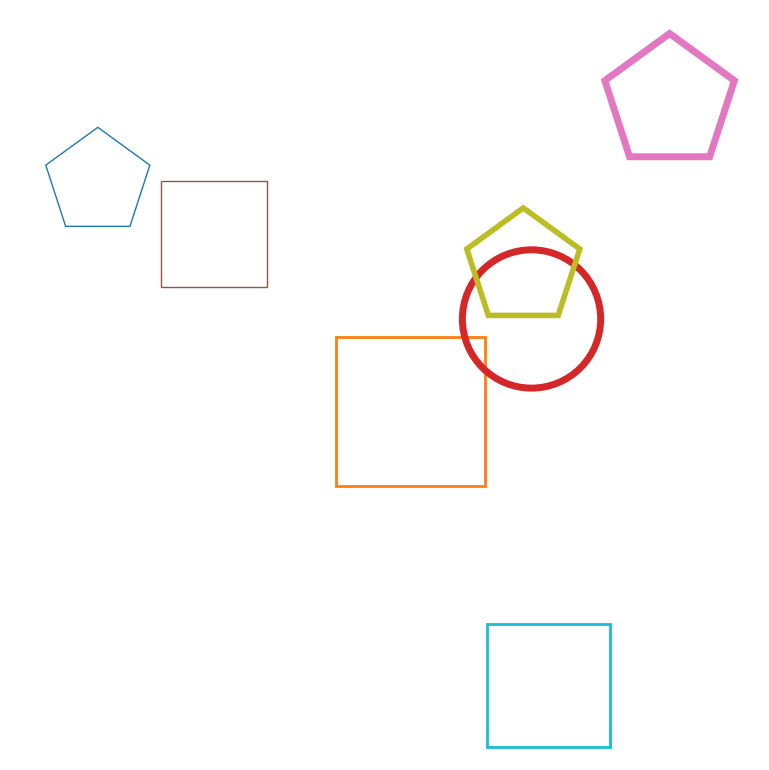[{"shape": "pentagon", "thickness": 0.5, "radius": 0.36, "center": [0.127, 0.764]}, {"shape": "square", "thickness": 1, "radius": 0.48, "center": [0.533, 0.465]}, {"shape": "circle", "thickness": 2.5, "radius": 0.45, "center": [0.69, 0.586]}, {"shape": "square", "thickness": 0.5, "radius": 0.35, "center": [0.278, 0.696]}, {"shape": "pentagon", "thickness": 2.5, "radius": 0.44, "center": [0.87, 0.868]}, {"shape": "pentagon", "thickness": 2, "radius": 0.39, "center": [0.68, 0.653]}, {"shape": "square", "thickness": 1, "radius": 0.4, "center": [0.712, 0.11]}]